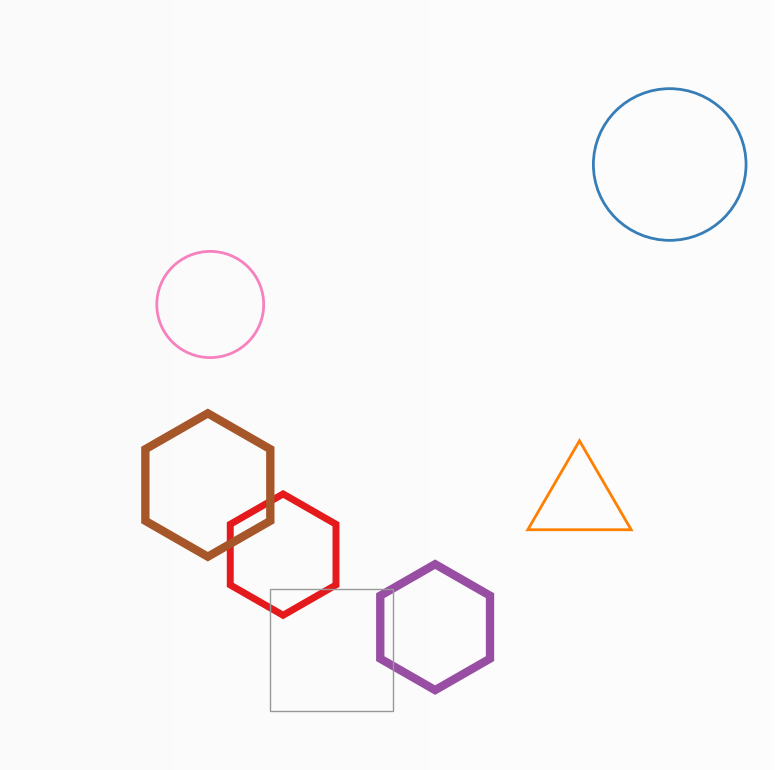[{"shape": "hexagon", "thickness": 2.5, "radius": 0.39, "center": [0.365, 0.28]}, {"shape": "circle", "thickness": 1, "radius": 0.49, "center": [0.864, 0.786]}, {"shape": "hexagon", "thickness": 3, "radius": 0.41, "center": [0.561, 0.186]}, {"shape": "triangle", "thickness": 1, "radius": 0.39, "center": [0.748, 0.351]}, {"shape": "hexagon", "thickness": 3, "radius": 0.47, "center": [0.268, 0.37]}, {"shape": "circle", "thickness": 1, "radius": 0.34, "center": [0.271, 0.605]}, {"shape": "square", "thickness": 0.5, "radius": 0.4, "center": [0.427, 0.156]}]